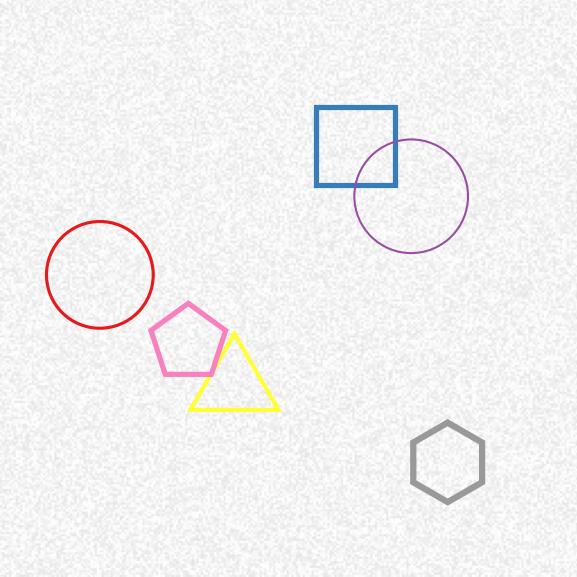[{"shape": "circle", "thickness": 1.5, "radius": 0.46, "center": [0.173, 0.523]}, {"shape": "square", "thickness": 2.5, "radius": 0.34, "center": [0.616, 0.746]}, {"shape": "circle", "thickness": 1, "radius": 0.49, "center": [0.712, 0.659]}, {"shape": "triangle", "thickness": 2, "radius": 0.44, "center": [0.406, 0.333]}, {"shape": "pentagon", "thickness": 2.5, "radius": 0.34, "center": [0.326, 0.406]}, {"shape": "hexagon", "thickness": 3, "radius": 0.34, "center": [0.775, 0.198]}]